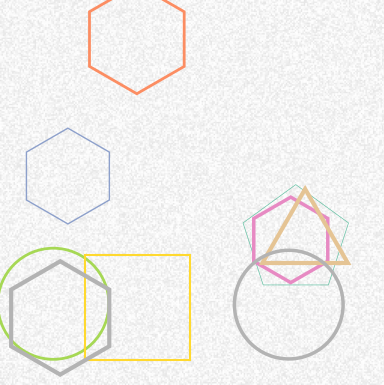[{"shape": "pentagon", "thickness": 0.5, "radius": 0.72, "center": [0.768, 0.376]}, {"shape": "hexagon", "thickness": 2, "radius": 0.71, "center": [0.355, 0.899]}, {"shape": "hexagon", "thickness": 1, "radius": 0.62, "center": [0.176, 0.543]}, {"shape": "hexagon", "thickness": 2.5, "radius": 0.56, "center": [0.755, 0.377]}, {"shape": "circle", "thickness": 2, "radius": 0.72, "center": [0.138, 0.211]}, {"shape": "square", "thickness": 1.5, "radius": 0.68, "center": [0.357, 0.202]}, {"shape": "triangle", "thickness": 3, "radius": 0.64, "center": [0.793, 0.381]}, {"shape": "circle", "thickness": 2.5, "radius": 0.71, "center": [0.75, 0.209]}, {"shape": "hexagon", "thickness": 3, "radius": 0.74, "center": [0.156, 0.174]}]